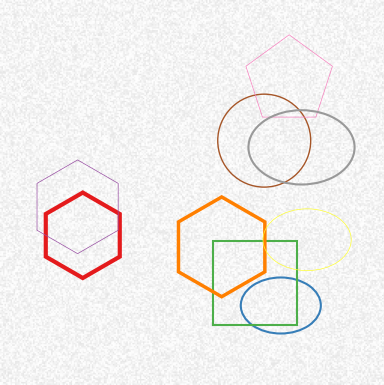[{"shape": "hexagon", "thickness": 3, "radius": 0.55, "center": [0.215, 0.389]}, {"shape": "oval", "thickness": 1.5, "radius": 0.52, "center": [0.729, 0.207]}, {"shape": "square", "thickness": 1.5, "radius": 0.55, "center": [0.663, 0.265]}, {"shape": "hexagon", "thickness": 0.5, "radius": 0.61, "center": [0.202, 0.463]}, {"shape": "hexagon", "thickness": 2.5, "radius": 0.65, "center": [0.576, 0.359]}, {"shape": "oval", "thickness": 0.5, "radius": 0.57, "center": [0.798, 0.377]}, {"shape": "circle", "thickness": 1, "radius": 0.6, "center": [0.686, 0.635]}, {"shape": "pentagon", "thickness": 0.5, "radius": 0.59, "center": [0.751, 0.791]}, {"shape": "oval", "thickness": 1.5, "radius": 0.69, "center": [0.783, 0.617]}]